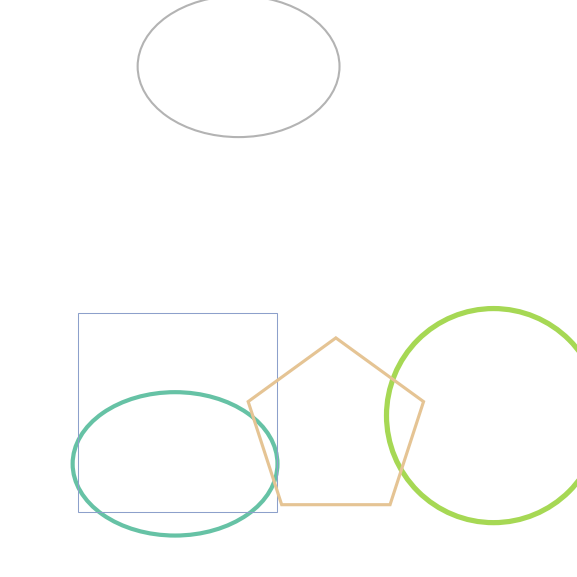[{"shape": "oval", "thickness": 2, "radius": 0.89, "center": [0.303, 0.196]}, {"shape": "square", "thickness": 0.5, "radius": 0.86, "center": [0.308, 0.285]}, {"shape": "circle", "thickness": 2.5, "radius": 0.93, "center": [0.855, 0.279]}, {"shape": "pentagon", "thickness": 1.5, "radius": 0.8, "center": [0.582, 0.254]}, {"shape": "oval", "thickness": 1, "radius": 0.87, "center": [0.413, 0.884]}]